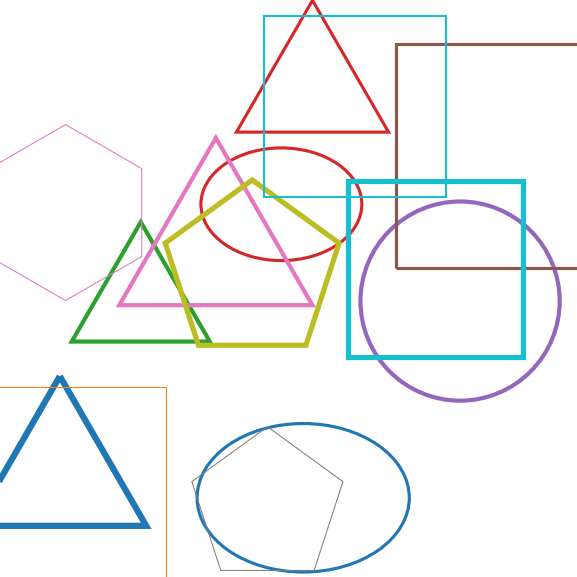[{"shape": "oval", "thickness": 1.5, "radius": 0.92, "center": [0.525, 0.137]}, {"shape": "triangle", "thickness": 3, "radius": 0.86, "center": [0.104, 0.175]}, {"shape": "square", "thickness": 0.5, "radius": 0.91, "center": [0.105, 0.147]}, {"shape": "triangle", "thickness": 2, "radius": 0.69, "center": [0.244, 0.477]}, {"shape": "oval", "thickness": 1.5, "radius": 0.7, "center": [0.487, 0.645]}, {"shape": "triangle", "thickness": 1.5, "radius": 0.76, "center": [0.541, 0.846]}, {"shape": "circle", "thickness": 2, "radius": 0.86, "center": [0.797, 0.478]}, {"shape": "square", "thickness": 1.5, "radius": 0.97, "center": [0.879, 0.729]}, {"shape": "triangle", "thickness": 2, "radius": 0.97, "center": [0.374, 0.567]}, {"shape": "hexagon", "thickness": 0.5, "radius": 0.76, "center": [0.113, 0.631]}, {"shape": "pentagon", "thickness": 0.5, "radius": 0.69, "center": [0.463, 0.123]}, {"shape": "pentagon", "thickness": 2.5, "radius": 0.79, "center": [0.437, 0.529]}, {"shape": "square", "thickness": 2.5, "radius": 0.76, "center": [0.754, 0.534]}, {"shape": "square", "thickness": 1, "radius": 0.79, "center": [0.614, 0.815]}]